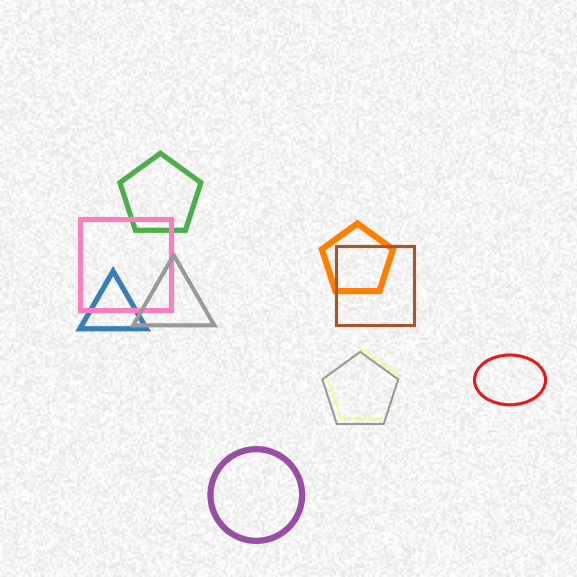[{"shape": "oval", "thickness": 1.5, "radius": 0.31, "center": [0.883, 0.341]}, {"shape": "triangle", "thickness": 2.5, "radius": 0.33, "center": [0.196, 0.463]}, {"shape": "pentagon", "thickness": 2.5, "radius": 0.37, "center": [0.278, 0.66]}, {"shape": "circle", "thickness": 3, "radius": 0.4, "center": [0.444, 0.142]}, {"shape": "pentagon", "thickness": 3, "radius": 0.32, "center": [0.619, 0.547]}, {"shape": "pentagon", "thickness": 0.5, "radius": 0.33, "center": [0.629, 0.327]}, {"shape": "square", "thickness": 1.5, "radius": 0.34, "center": [0.65, 0.505]}, {"shape": "square", "thickness": 2.5, "radius": 0.39, "center": [0.218, 0.541]}, {"shape": "triangle", "thickness": 2, "radius": 0.41, "center": [0.301, 0.476]}, {"shape": "pentagon", "thickness": 1, "radius": 0.35, "center": [0.624, 0.321]}]